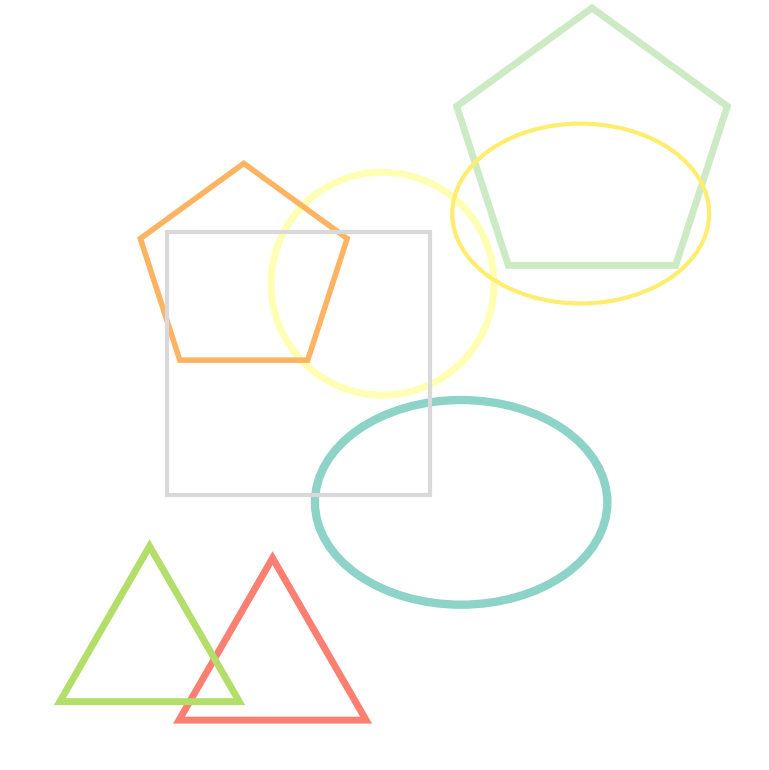[{"shape": "oval", "thickness": 3, "radius": 0.95, "center": [0.599, 0.348]}, {"shape": "circle", "thickness": 2.5, "radius": 0.72, "center": [0.497, 0.632]}, {"shape": "triangle", "thickness": 2.5, "radius": 0.7, "center": [0.354, 0.135]}, {"shape": "pentagon", "thickness": 2, "radius": 0.71, "center": [0.317, 0.647]}, {"shape": "triangle", "thickness": 2.5, "radius": 0.67, "center": [0.194, 0.156]}, {"shape": "square", "thickness": 1.5, "radius": 0.85, "center": [0.387, 0.528]}, {"shape": "pentagon", "thickness": 2.5, "radius": 0.92, "center": [0.769, 0.805]}, {"shape": "oval", "thickness": 1.5, "radius": 0.83, "center": [0.754, 0.723]}]